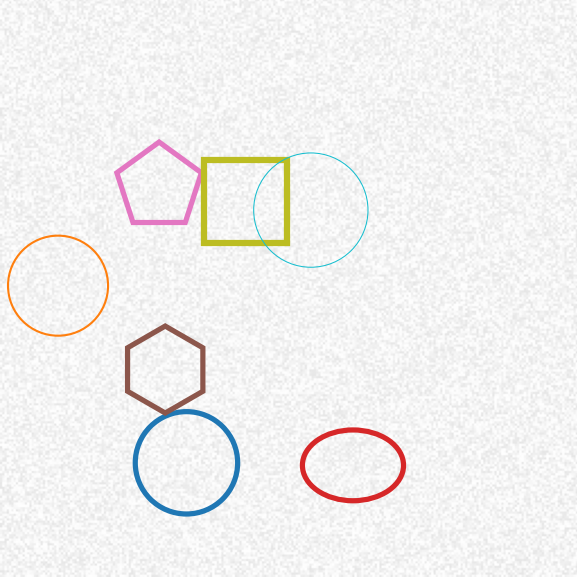[{"shape": "circle", "thickness": 2.5, "radius": 0.44, "center": [0.323, 0.198]}, {"shape": "circle", "thickness": 1, "radius": 0.43, "center": [0.1, 0.504]}, {"shape": "oval", "thickness": 2.5, "radius": 0.44, "center": [0.611, 0.193]}, {"shape": "hexagon", "thickness": 2.5, "radius": 0.38, "center": [0.286, 0.359]}, {"shape": "pentagon", "thickness": 2.5, "radius": 0.38, "center": [0.276, 0.676]}, {"shape": "square", "thickness": 3, "radius": 0.36, "center": [0.424, 0.65]}, {"shape": "circle", "thickness": 0.5, "radius": 0.49, "center": [0.538, 0.635]}]